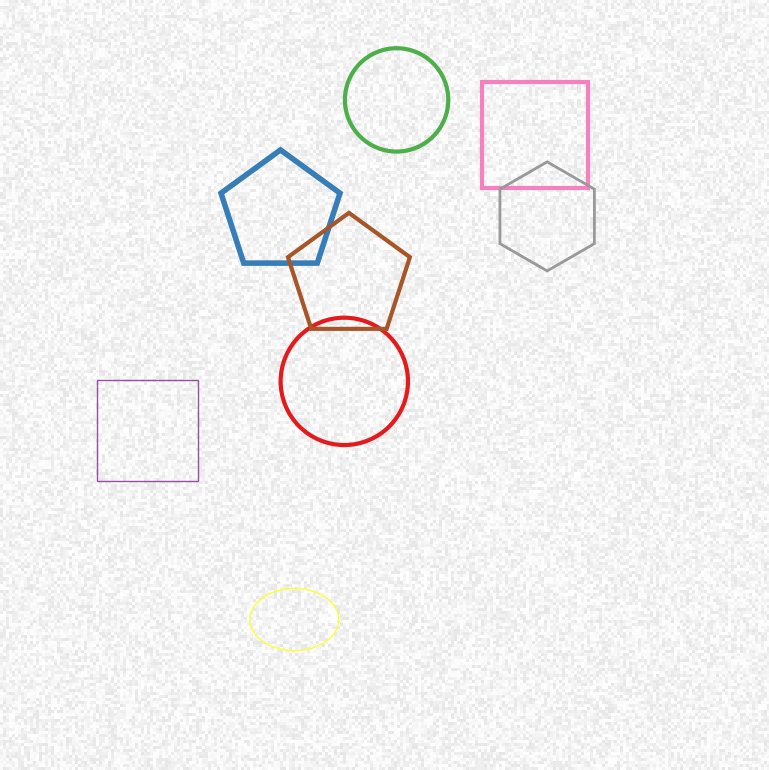[{"shape": "circle", "thickness": 1.5, "radius": 0.41, "center": [0.447, 0.505]}, {"shape": "pentagon", "thickness": 2, "radius": 0.41, "center": [0.364, 0.724]}, {"shape": "circle", "thickness": 1.5, "radius": 0.34, "center": [0.515, 0.87]}, {"shape": "square", "thickness": 0.5, "radius": 0.33, "center": [0.192, 0.441]}, {"shape": "oval", "thickness": 0.5, "radius": 0.29, "center": [0.382, 0.195]}, {"shape": "pentagon", "thickness": 1.5, "radius": 0.42, "center": [0.453, 0.64]}, {"shape": "square", "thickness": 1.5, "radius": 0.34, "center": [0.694, 0.825]}, {"shape": "hexagon", "thickness": 1, "radius": 0.35, "center": [0.711, 0.719]}]